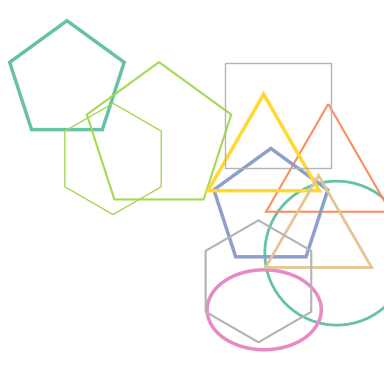[{"shape": "circle", "thickness": 2, "radius": 0.93, "center": [0.875, 0.343]}, {"shape": "pentagon", "thickness": 2.5, "radius": 0.78, "center": [0.174, 0.79]}, {"shape": "triangle", "thickness": 1.5, "radius": 0.93, "center": [0.853, 0.543]}, {"shape": "pentagon", "thickness": 2.5, "radius": 0.78, "center": [0.704, 0.459]}, {"shape": "oval", "thickness": 2.5, "radius": 0.74, "center": [0.686, 0.195]}, {"shape": "hexagon", "thickness": 1, "radius": 0.72, "center": [0.294, 0.587]}, {"shape": "pentagon", "thickness": 1.5, "radius": 0.99, "center": [0.413, 0.641]}, {"shape": "triangle", "thickness": 2.5, "radius": 0.83, "center": [0.685, 0.588]}, {"shape": "triangle", "thickness": 2, "radius": 0.8, "center": [0.827, 0.385]}, {"shape": "hexagon", "thickness": 1.5, "radius": 0.79, "center": [0.671, 0.269]}, {"shape": "square", "thickness": 1, "radius": 0.68, "center": [0.722, 0.699]}]